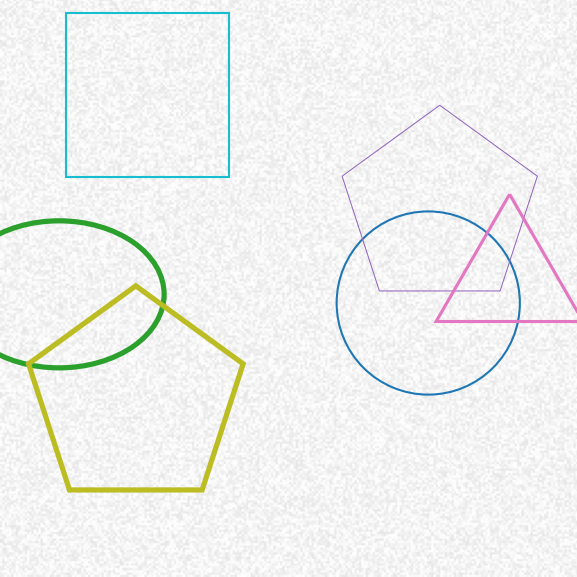[{"shape": "circle", "thickness": 1, "radius": 0.79, "center": [0.742, 0.474]}, {"shape": "oval", "thickness": 2.5, "radius": 0.91, "center": [0.102, 0.489]}, {"shape": "pentagon", "thickness": 0.5, "radius": 0.89, "center": [0.761, 0.639]}, {"shape": "triangle", "thickness": 1.5, "radius": 0.73, "center": [0.882, 0.516]}, {"shape": "pentagon", "thickness": 2.5, "radius": 0.98, "center": [0.235, 0.309]}, {"shape": "square", "thickness": 1, "radius": 0.71, "center": [0.255, 0.835]}]